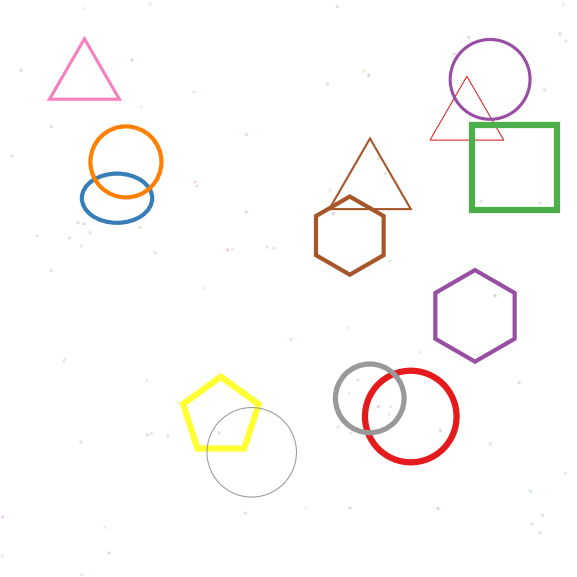[{"shape": "triangle", "thickness": 0.5, "radius": 0.37, "center": [0.808, 0.793]}, {"shape": "circle", "thickness": 3, "radius": 0.4, "center": [0.711, 0.278]}, {"shape": "oval", "thickness": 2, "radius": 0.3, "center": [0.203, 0.656]}, {"shape": "square", "thickness": 3, "radius": 0.37, "center": [0.891, 0.709]}, {"shape": "circle", "thickness": 1.5, "radius": 0.35, "center": [0.849, 0.862]}, {"shape": "hexagon", "thickness": 2, "radius": 0.4, "center": [0.823, 0.452]}, {"shape": "circle", "thickness": 2, "radius": 0.31, "center": [0.218, 0.719]}, {"shape": "pentagon", "thickness": 3, "radius": 0.34, "center": [0.382, 0.278]}, {"shape": "triangle", "thickness": 1, "radius": 0.41, "center": [0.641, 0.678]}, {"shape": "hexagon", "thickness": 2, "radius": 0.34, "center": [0.606, 0.591]}, {"shape": "triangle", "thickness": 1.5, "radius": 0.35, "center": [0.146, 0.862]}, {"shape": "circle", "thickness": 0.5, "radius": 0.39, "center": [0.436, 0.216]}, {"shape": "circle", "thickness": 2.5, "radius": 0.3, "center": [0.64, 0.309]}]